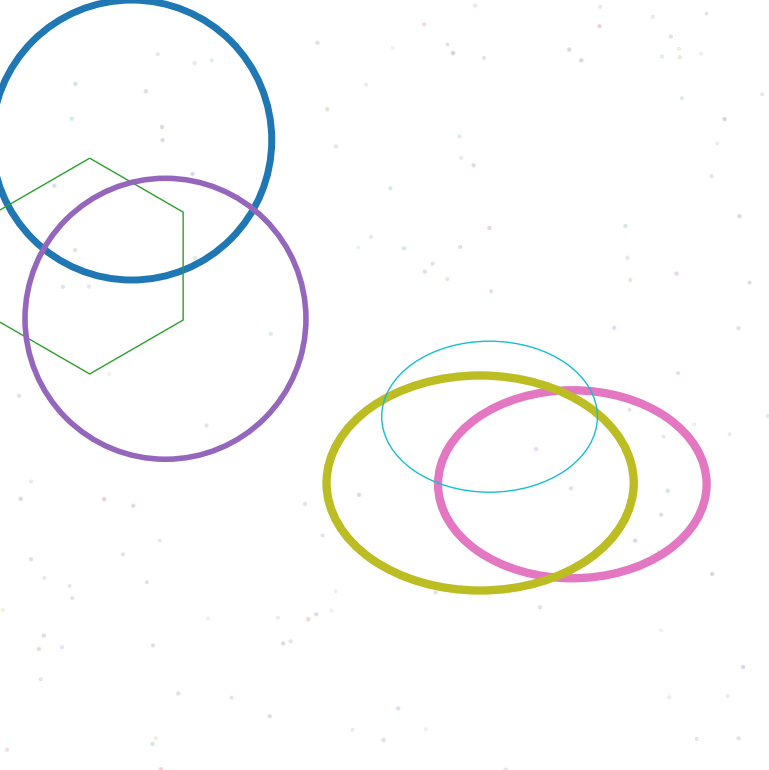[{"shape": "circle", "thickness": 2.5, "radius": 0.91, "center": [0.171, 0.818]}, {"shape": "hexagon", "thickness": 0.5, "radius": 0.7, "center": [0.116, 0.654]}, {"shape": "circle", "thickness": 2, "radius": 0.91, "center": [0.215, 0.586]}, {"shape": "oval", "thickness": 3, "radius": 0.87, "center": [0.743, 0.371]}, {"shape": "oval", "thickness": 3, "radius": 1.0, "center": [0.624, 0.373]}, {"shape": "oval", "thickness": 0.5, "radius": 0.7, "center": [0.636, 0.459]}]